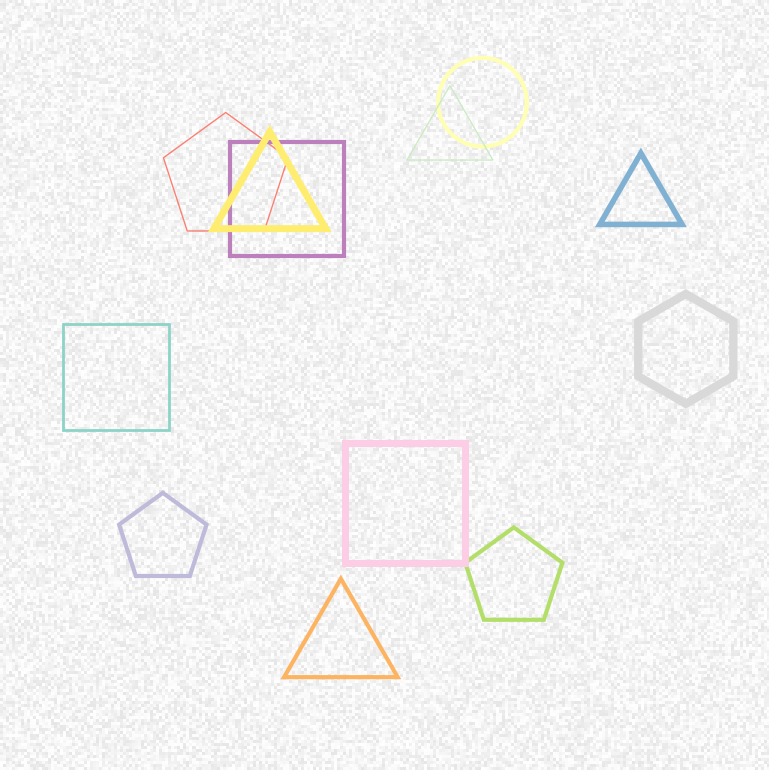[{"shape": "square", "thickness": 1, "radius": 0.35, "center": [0.151, 0.51]}, {"shape": "circle", "thickness": 1.5, "radius": 0.29, "center": [0.627, 0.867]}, {"shape": "pentagon", "thickness": 1.5, "radius": 0.3, "center": [0.211, 0.3]}, {"shape": "pentagon", "thickness": 0.5, "radius": 0.43, "center": [0.293, 0.769]}, {"shape": "triangle", "thickness": 2, "radius": 0.31, "center": [0.832, 0.739]}, {"shape": "triangle", "thickness": 1.5, "radius": 0.43, "center": [0.443, 0.163]}, {"shape": "pentagon", "thickness": 1.5, "radius": 0.33, "center": [0.667, 0.249]}, {"shape": "square", "thickness": 2.5, "radius": 0.39, "center": [0.526, 0.346]}, {"shape": "hexagon", "thickness": 3, "radius": 0.36, "center": [0.891, 0.547]}, {"shape": "square", "thickness": 1.5, "radius": 0.37, "center": [0.373, 0.741]}, {"shape": "triangle", "thickness": 0.5, "radius": 0.32, "center": [0.584, 0.824]}, {"shape": "triangle", "thickness": 2.5, "radius": 0.42, "center": [0.35, 0.745]}]